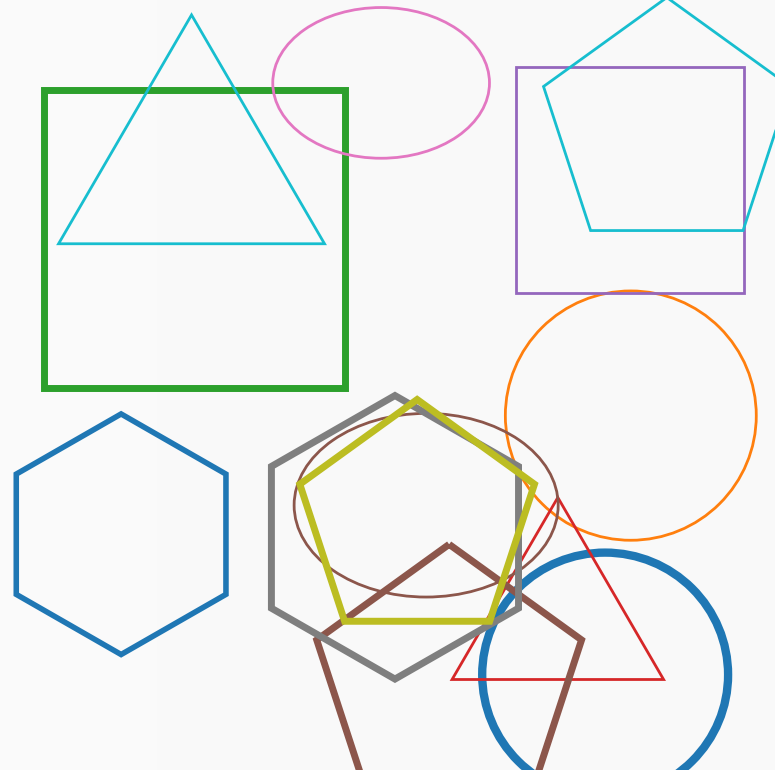[{"shape": "hexagon", "thickness": 2, "radius": 0.78, "center": [0.156, 0.306]}, {"shape": "circle", "thickness": 3, "radius": 0.79, "center": [0.781, 0.124]}, {"shape": "circle", "thickness": 1, "radius": 0.81, "center": [0.814, 0.46]}, {"shape": "square", "thickness": 2.5, "radius": 0.97, "center": [0.251, 0.689]}, {"shape": "triangle", "thickness": 1, "radius": 0.79, "center": [0.72, 0.196]}, {"shape": "square", "thickness": 1, "radius": 0.74, "center": [0.813, 0.766]}, {"shape": "pentagon", "thickness": 2.5, "radius": 0.9, "center": [0.58, 0.113]}, {"shape": "oval", "thickness": 1, "radius": 0.85, "center": [0.55, 0.344]}, {"shape": "oval", "thickness": 1, "radius": 0.7, "center": [0.492, 0.892]}, {"shape": "hexagon", "thickness": 2.5, "radius": 0.92, "center": [0.51, 0.302]}, {"shape": "pentagon", "thickness": 2.5, "radius": 0.8, "center": [0.538, 0.322]}, {"shape": "triangle", "thickness": 1, "radius": 0.99, "center": [0.247, 0.782]}, {"shape": "pentagon", "thickness": 1, "radius": 0.84, "center": [0.86, 0.836]}]